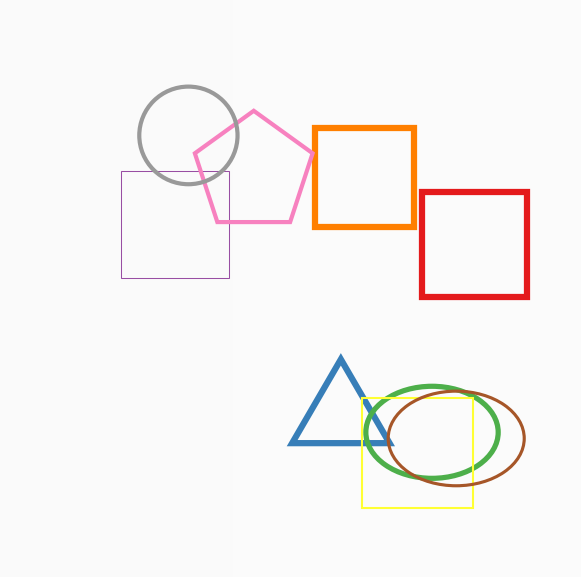[{"shape": "square", "thickness": 3, "radius": 0.45, "center": [0.817, 0.576]}, {"shape": "triangle", "thickness": 3, "radius": 0.48, "center": [0.586, 0.28]}, {"shape": "oval", "thickness": 2.5, "radius": 0.57, "center": [0.743, 0.251]}, {"shape": "square", "thickness": 0.5, "radius": 0.46, "center": [0.301, 0.61]}, {"shape": "square", "thickness": 3, "radius": 0.42, "center": [0.628, 0.692]}, {"shape": "square", "thickness": 1, "radius": 0.48, "center": [0.719, 0.214]}, {"shape": "oval", "thickness": 1.5, "radius": 0.59, "center": [0.785, 0.24]}, {"shape": "pentagon", "thickness": 2, "radius": 0.53, "center": [0.437, 0.701]}, {"shape": "circle", "thickness": 2, "radius": 0.42, "center": [0.324, 0.765]}]